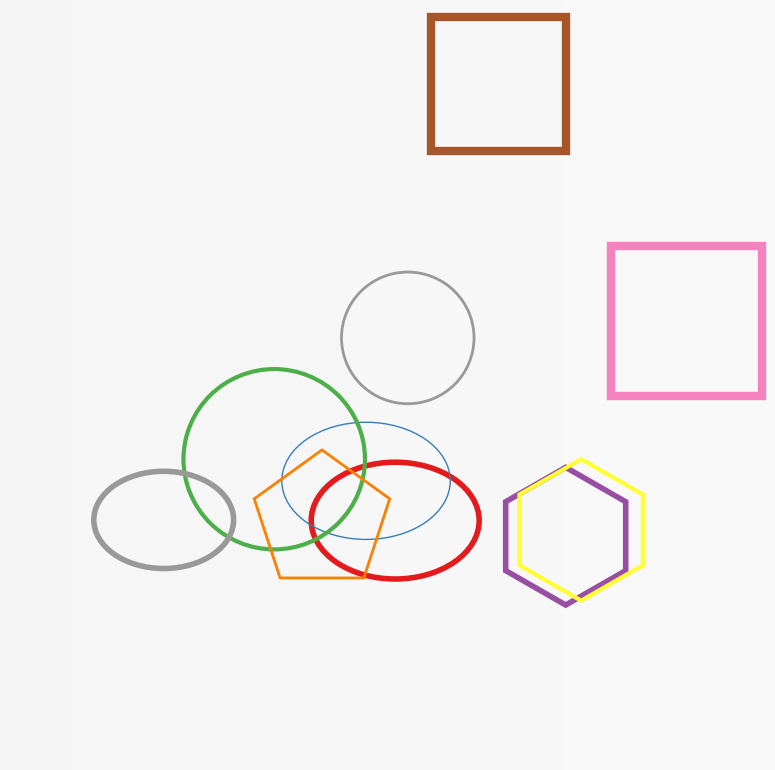[{"shape": "oval", "thickness": 2, "radius": 0.54, "center": [0.51, 0.324]}, {"shape": "oval", "thickness": 0.5, "radius": 0.54, "center": [0.472, 0.376]}, {"shape": "circle", "thickness": 1.5, "radius": 0.59, "center": [0.354, 0.404]}, {"shape": "hexagon", "thickness": 2, "radius": 0.45, "center": [0.73, 0.304]}, {"shape": "pentagon", "thickness": 1, "radius": 0.46, "center": [0.415, 0.324]}, {"shape": "hexagon", "thickness": 1.5, "radius": 0.46, "center": [0.75, 0.312]}, {"shape": "square", "thickness": 3, "radius": 0.44, "center": [0.643, 0.891]}, {"shape": "square", "thickness": 3, "radius": 0.49, "center": [0.885, 0.583]}, {"shape": "circle", "thickness": 1, "radius": 0.43, "center": [0.526, 0.561]}, {"shape": "oval", "thickness": 2, "radius": 0.45, "center": [0.211, 0.325]}]